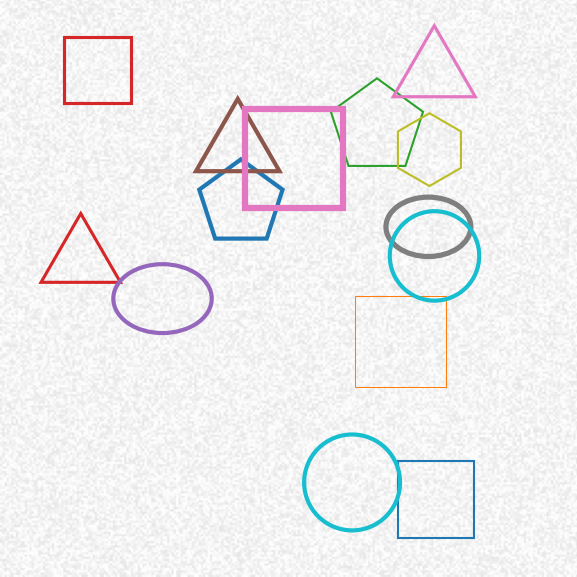[{"shape": "pentagon", "thickness": 2, "radius": 0.38, "center": [0.417, 0.647]}, {"shape": "square", "thickness": 1, "radius": 0.33, "center": [0.754, 0.134]}, {"shape": "square", "thickness": 0.5, "radius": 0.39, "center": [0.694, 0.407]}, {"shape": "pentagon", "thickness": 1, "radius": 0.42, "center": [0.653, 0.78]}, {"shape": "triangle", "thickness": 1.5, "radius": 0.4, "center": [0.14, 0.55]}, {"shape": "square", "thickness": 1.5, "radius": 0.29, "center": [0.169, 0.878]}, {"shape": "oval", "thickness": 2, "radius": 0.43, "center": [0.281, 0.482]}, {"shape": "triangle", "thickness": 2, "radius": 0.42, "center": [0.412, 0.744]}, {"shape": "square", "thickness": 3, "radius": 0.43, "center": [0.509, 0.725]}, {"shape": "triangle", "thickness": 1.5, "radius": 0.41, "center": [0.752, 0.873]}, {"shape": "oval", "thickness": 2.5, "radius": 0.37, "center": [0.742, 0.606]}, {"shape": "hexagon", "thickness": 1, "radius": 0.32, "center": [0.744, 0.74]}, {"shape": "circle", "thickness": 2, "radius": 0.42, "center": [0.61, 0.164]}, {"shape": "circle", "thickness": 2, "radius": 0.39, "center": [0.752, 0.556]}]